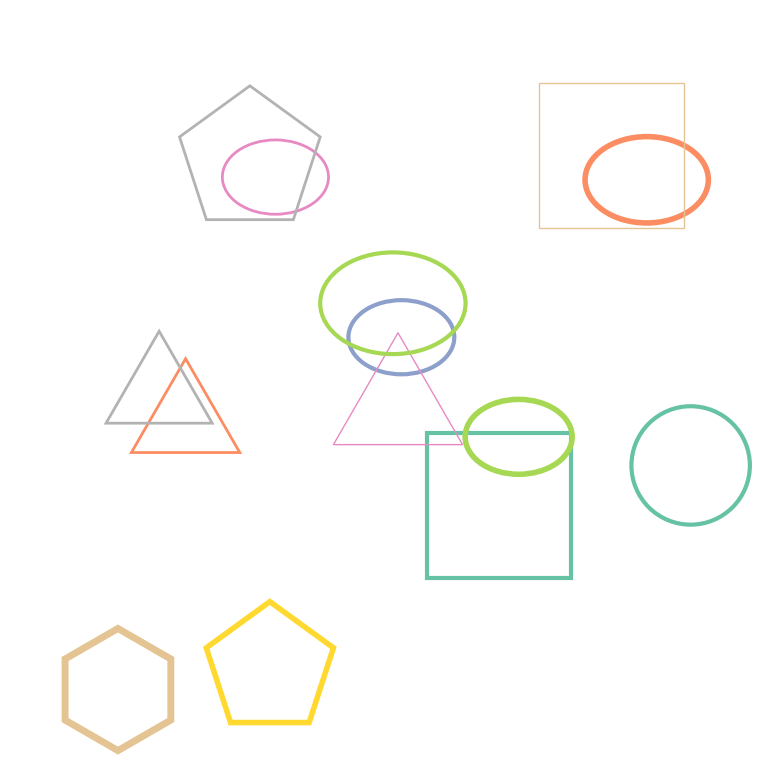[{"shape": "circle", "thickness": 1.5, "radius": 0.38, "center": [0.897, 0.396]}, {"shape": "square", "thickness": 1.5, "radius": 0.47, "center": [0.648, 0.344]}, {"shape": "triangle", "thickness": 1, "radius": 0.41, "center": [0.241, 0.453]}, {"shape": "oval", "thickness": 2, "radius": 0.4, "center": [0.84, 0.767]}, {"shape": "oval", "thickness": 1.5, "radius": 0.34, "center": [0.521, 0.562]}, {"shape": "triangle", "thickness": 0.5, "radius": 0.48, "center": [0.517, 0.471]}, {"shape": "oval", "thickness": 1, "radius": 0.34, "center": [0.358, 0.77]}, {"shape": "oval", "thickness": 1.5, "radius": 0.47, "center": [0.51, 0.606]}, {"shape": "oval", "thickness": 2, "radius": 0.35, "center": [0.674, 0.433]}, {"shape": "pentagon", "thickness": 2, "radius": 0.43, "center": [0.35, 0.132]}, {"shape": "hexagon", "thickness": 2.5, "radius": 0.4, "center": [0.153, 0.104]}, {"shape": "square", "thickness": 0.5, "radius": 0.47, "center": [0.794, 0.798]}, {"shape": "pentagon", "thickness": 1, "radius": 0.48, "center": [0.325, 0.792]}, {"shape": "triangle", "thickness": 1, "radius": 0.4, "center": [0.207, 0.49]}]